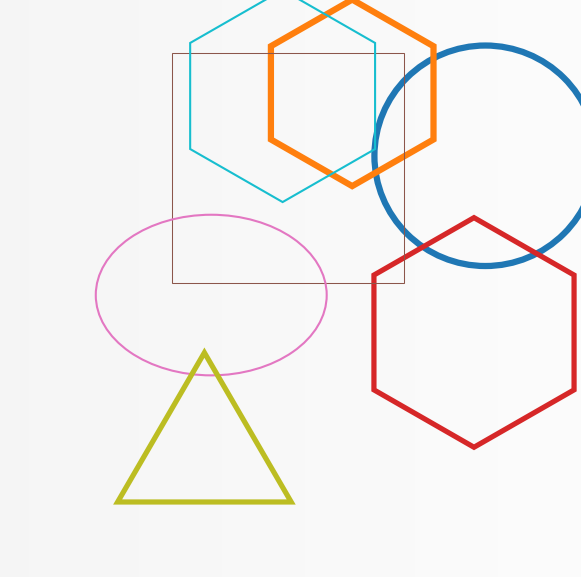[{"shape": "circle", "thickness": 3, "radius": 0.95, "center": [0.835, 0.729]}, {"shape": "hexagon", "thickness": 3, "radius": 0.81, "center": [0.606, 0.838]}, {"shape": "hexagon", "thickness": 2.5, "radius": 0.99, "center": [0.815, 0.423]}, {"shape": "square", "thickness": 0.5, "radius": 1.0, "center": [0.496, 0.708]}, {"shape": "oval", "thickness": 1, "radius": 0.99, "center": [0.363, 0.488]}, {"shape": "triangle", "thickness": 2.5, "radius": 0.86, "center": [0.352, 0.216]}, {"shape": "hexagon", "thickness": 1, "radius": 0.92, "center": [0.486, 0.833]}]